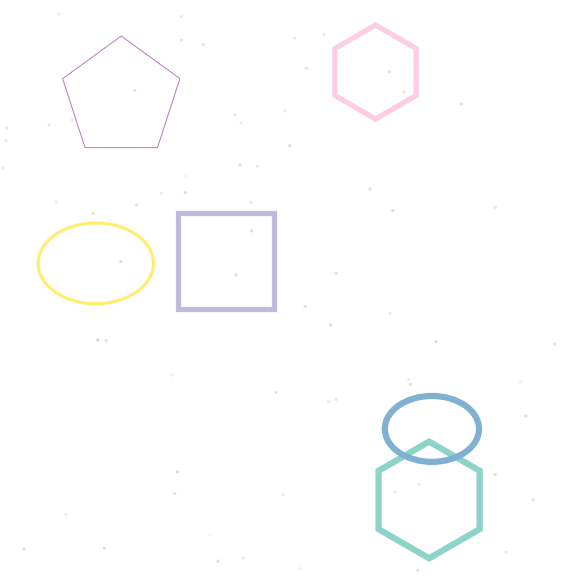[{"shape": "hexagon", "thickness": 3, "radius": 0.51, "center": [0.743, 0.133]}, {"shape": "square", "thickness": 2.5, "radius": 0.42, "center": [0.392, 0.548]}, {"shape": "oval", "thickness": 3, "radius": 0.41, "center": [0.748, 0.256]}, {"shape": "hexagon", "thickness": 2.5, "radius": 0.41, "center": [0.65, 0.874]}, {"shape": "pentagon", "thickness": 0.5, "radius": 0.53, "center": [0.21, 0.83]}, {"shape": "oval", "thickness": 1.5, "radius": 0.5, "center": [0.166, 0.543]}]